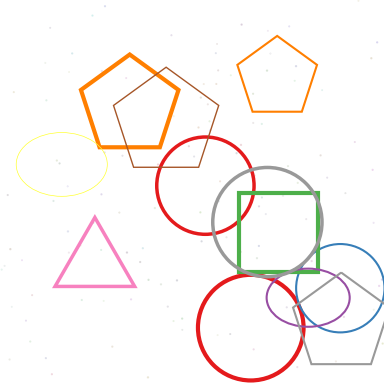[{"shape": "circle", "thickness": 2.5, "radius": 0.63, "center": [0.534, 0.518]}, {"shape": "circle", "thickness": 3, "radius": 0.69, "center": [0.651, 0.149]}, {"shape": "circle", "thickness": 1.5, "radius": 0.57, "center": [0.884, 0.251]}, {"shape": "square", "thickness": 3, "radius": 0.51, "center": [0.724, 0.397]}, {"shape": "oval", "thickness": 1.5, "radius": 0.54, "center": [0.8, 0.227]}, {"shape": "pentagon", "thickness": 3, "radius": 0.67, "center": [0.337, 0.725]}, {"shape": "pentagon", "thickness": 1.5, "radius": 0.54, "center": [0.72, 0.798]}, {"shape": "oval", "thickness": 0.5, "radius": 0.59, "center": [0.16, 0.573]}, {"shape": "pentagon", "thickness": 1, "radius": 0.72, "center": [0.431, 0.682]}, {"shape": "triangle", "thickness": 2.5, "radius": 0.6, "center": [0.246, 0.316]}, {"shape": "circle", "thickness": 2.5, "radius": 0.71, "center": [0.694, 0.423]}, {"shape": "pentagon", "thickness": 1.5, "radius": 0.66, "center": [0.886, 0.161]}]